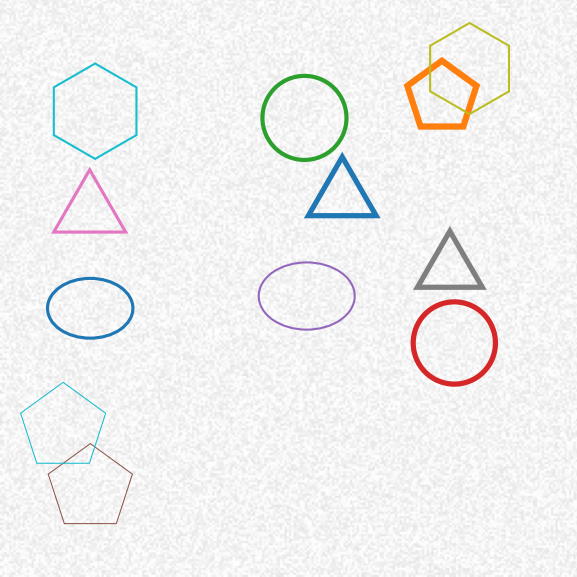[{"shape": "oval", "thickness": 1.5, "radius": 0.37, "center": [0.156, 0.465]}, {"shape": "triangle", "thickness": 2.5, "radius": 0.34, "center": [0.593, 0.66]}, {"shape": "pentagon", "thickness": 3, "radius": 0.31, "center": [0.765, 0.831]}, {"shape": "circle", "thickness": 2, "radius": 0.36, "center": [0.527, 0.795]}, {"shape": "circle", "thickness": 2.5, "radius": 0.36, "center": [0.787, 0.405]}, {"shape": "oval", "thickness": 1, "radius": 0.42, "center": [0.531, 0.487]}, {"shape": "pentagon", "thickness": 0.5, "radius": 0.38, "center": [0.156, 0.154]}, {"shape": "triangle", "thickness": 1.5, "radius": 0.36, "center": [0.155, 0.633]}, {"shape": "triangle", "thickness": 2.5, "radius": 0.32, "center": [0.779, 0.534]}, {"shape": "hexagon", "thickness": 1, "radius": 0.39, "center": [0.813, 0.88]}, {"shape": "pentagon", "thickness": 0.5, "radius": 0.39, "center": [0.109, 0.26]}, {"shape": "hexagon", "thickness": 1, "radius": 0.41, "center": [0.165, 0.807]}]